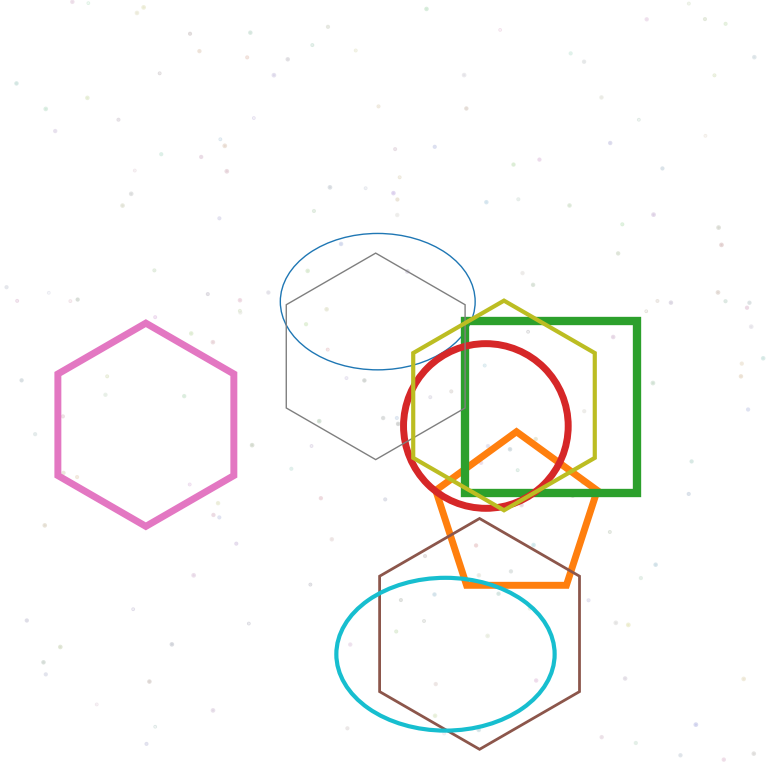[{"shape": "oval", "thickness": 0.5, "radius": 0.63, "center": [0.491, 0.608]}, {"shape": "pentagon", "thickness": 2.5, "radius": 0.55, "center": [0.671, 0.329]}, {"shape": "square", "thickness": 3, "radius": 0.56, "center": [0.715, 0.472]}, {"shape": "circle", "thickness": 2.5, "radius": 0.53, "center": [0.631, 0.447]}, {"shape": "hexagon", "thickness": 1, "radius": 0.75, "center": [0.623, 0.177]}, {"shape": "hexagon", "thickness": 2.5, "radius": 0.66, "center": [0.189, 0.448]}, {"shape": "hexagon", "thickness": 0.5, "radius": 0.67, "center": [0.488, 0.537]}, {"shape": "hexagon", "thickness": 1.5, "radius": 0.68, "center": [0.655, 0.473]}, {"shape": "oval", "thickness": 1.5, "radius": 0.71, "center": [0.579, 0.15]}]